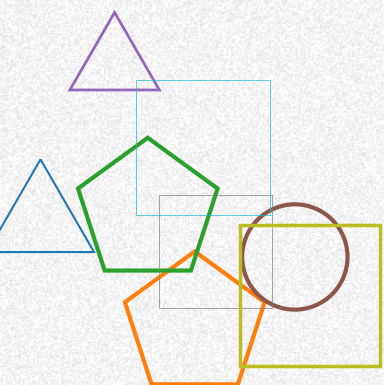[{"shape": "triangle", "thickness": 1.5, "radius": 0.8, "center": [0.105, 0.426]}, {"shape": "pentagon", "thickness": 3, "radius": 0.95, "center": [0.506, 0.156]}, {"shape": "pentagon", "thickness": 3, "radius": 0.95, "center": [0.384, 0.451]}, {"shape": "triangle", "thickness": 2, "radius": 0.67, "center": [0.298, 0.833]}, {"shape": "circle", "thickness": 3, "radius": 0.68, "center": [0.766, 0.333]}, {"shape": "square", "thickness": 0.5, "radius": 0.73, "center": [0.56, 0.346]}, {"shape": "square", "thickness": 2.5, "radius": 0.91, "center": [0.806, 0.233]}, {"shape": "square", "thickness": 0.5, "radius": 0.87, "center": [0.527, 0.617]}]